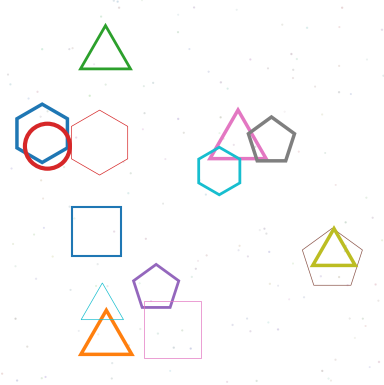[{"shape": "hexagon", "thickness": 2.5, "radius": 0.38, "center": [0.11, 0.654]}, {"shape": "square", "thickness": 1.5, "radius": 0.32, "center": [0.251, 0.398]}, {"shape": "triangle", "thickness": 2.5, "radius": 0.38, "center": [0.276, 0.118]}, {"shape": "triangle", "thickness": 2, "radius": 0.37, "center": [0.274, 0.859]}, {"shape": "hexagon", "thickness": 0.5, "radius": 0.42, "center": [0.259, 0.63]}, {"shape": "circle", "thickness": 3, "radius": 0.29, "center": [0.123, 0.62]}, {"shape": "pentagon", "thickness": 2, "radius": 0.31, "center": [0.406, 0.251]}, {"shape": "pentagon", "thickness": 0.5, "radius": 0.41, "center": [0.863, 0.325]}, {"shape": "triangle", "thickness": 2.5, "radius": 0.42, "center": [0.618, 0.63]}, {"shape": "square", "thickness": 0.5, "radius": 0.37, "center": [0.449, 0.143]}, {"shape": "pentagon", "thickness": 2.5, "radius": 0.31, "center": [0.705, 0.633]}, {"shape": "triangle", "thickness": 2.5, "radius": 0.32, "center": [0.868, 0.342]}, {"shape": "triangle", "thickness": 0.5, "radius": 0.32, "center": [0.266, 0.201]}, {"shape": "hexagon", "thickness": 2, "radius": 0.31, "center": [0.57, 0.556]}]